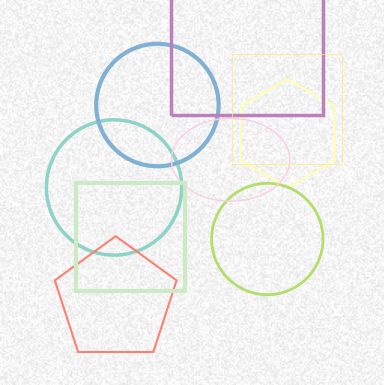[{"shape": "circle", "thickness": 2.5, "radius": 0.88, "center": [0.296, 0.513]}, {"shape": "hexagon", "thickness": 1.5, "radius": 0.7, "center": [0.747, 0.654]}, {"shape": "pentagon", "thickness": 1.5, "radius": 0.83, "center": [0.301, 0.22]}, {"shape": "circle", "thickness": 3, "radius": 0.8, "center": [0.409, 0.727]}, {"shape": "circle", "thickness": 2, "radius": 0.72, "center": [0.694, 0.379]}, {"shape": "oval", "thickness": 1, "radius": 0.77, "center": [0.599, 0.585]}, {"shape": "square", "thickness": 2.5, "radius": 0.99, "center": [0.641, 0.897]}, {"shape": "square", "thickness": 3, "radius": 0.7, "center": [0.339, 0.384]}, {"shape": "square", "thickness": 0.5, "radius": 0.71, "center": [0.745, 0.717]}]